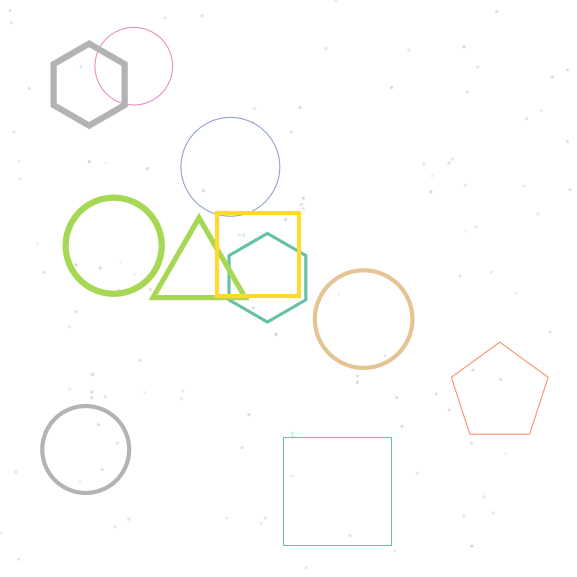[{"shape": "square", "thickness": 0.5, "radius": 0.47, "center": [0.583, 0.15]}, {"shape": "hexagon", "thickness": 1.5, "radius": 0.38, "center": [0.463, 0.518]}, {"shape": "pentagon", "thickness": 0.5, "radius": 0.44, "center": [0.865, 0.319]}, {"shape": "circle", "thickness": 0.5, "radius": 0.43, "center": [0.399, 0.71]}, {"shape": "circle", "thickness": 0.5, "radius": 0.34, "center": [0.232, 0.885]}, {"shape": "triangle", "thickness": 2.5, "radius": 0.46, "center": [0.345, 0.53]}, {"shape": "circle", "thickness": 3, "radius": 0.42, "center": [0.197, 0.574]}, {"shape": "square", "thickness": 2, "radius": 0.36, "center": [0.447, 0.559]}, {"shape": "circle", "thickness": 2, "radius": 0.42, "center": [0.63, 0.447]}, {"shape": "circle", "thickness": 2, "radius": 0.38, "center": [0.148, 0.221]}, {"shape": "hexagon", "thickness": 3, "radius": 0.35, "center": [0.154, 0.853]}]